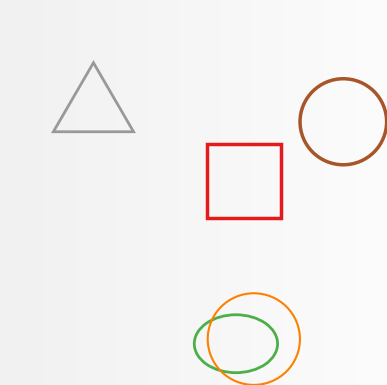[{"shape": "square", "thickness": 2.5, "radius": 0.48, "center": [0.63, 0.531]}, {"shape": "oval", "thickness": 2, "radius": 0.54, "center": [0.609, 0.107]}, {"shape": "circle", "thickness": 1.5, "radius": 0.6, "center": [0.655, 0.119]}, {"shape": "circle", "thickness": 2.5, "radius": 0.56, "center": [0.886, 0.684]}, {"shape": "triangle", "thickness": 2, "radius": 0.6, "center": [0.241, 0.718]}]